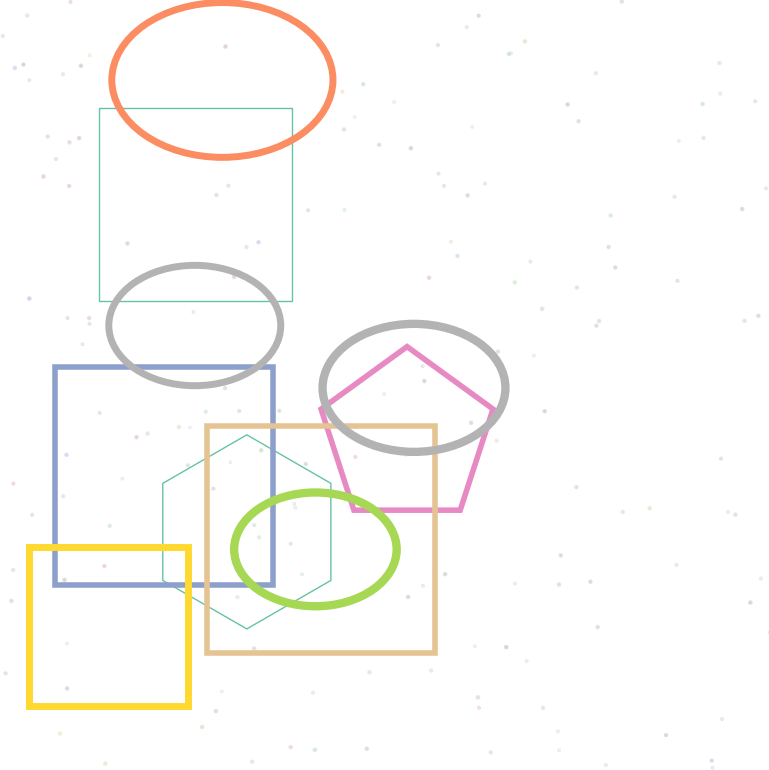[{"shape": "square", "thickness": 0.5, "radius": 0.63, "center": [0.254, 0.734]}, {"shape": "hexagon", "thickness": 0.5, "radius": 0.63, "center": [0.321, 0.309]}, {"shape": "oval", "thickness": 2.5, "radius": 0.72, "center": [0.289, 0.896]}, {"shape": "square", "thickness": 2, "radius": 0.71, "center": [0.213, 0.382]}, {"shape": "pentagon", "thickness": 2, "radius": 0.59, "center": [0.529, 0.432]}, {"shape": "oval", "thickness": 3, "radius": 0.53, "center": [0.41, 0.287]}, {"shape": "square", "thickness": 2.5, "radius": 0.52, "center": [0.141, 0.187]}, {"shape": "square", "thickness": 2, "radius": 0.74, "center": [0.417, 0.3]}, {"shape": "oval", "thickness": 3, "radius": 0.59, "center": [0.538, 0.496]}, {"shape": "oval", "thickness": 2.5, "radius": 0.56, "center": [0.253, 0.577]}]